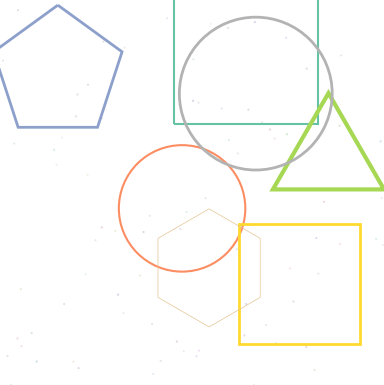[{"shape": "square", "thickness": 1.5, "radius": 0.94, "center": [0.638, 0.865]}, {"shape": "circle", "thickness": 1.5, "radius": 0.82, "center": [0.473, 0.459]}, {"shape": "pentagon", "thickness": 2, "radius": 0.88, "center": [0.15, 0.811]}, {"shape": "triangle", "thickness": 3, "radius": 0.83, "center": [0.853, 0.591]}, {"shape": "square", "thickness": 2, "radius": 0.78, "center": [0.778, 0.262]}, {"shape": "hexagon", "thickness": 0.5, "radius": 0.77, "center": [0.543, 0.304]}, {"shape": "circle", "thickness": 2, "radius": 0.99, "center": [0.664, 0.757]}]